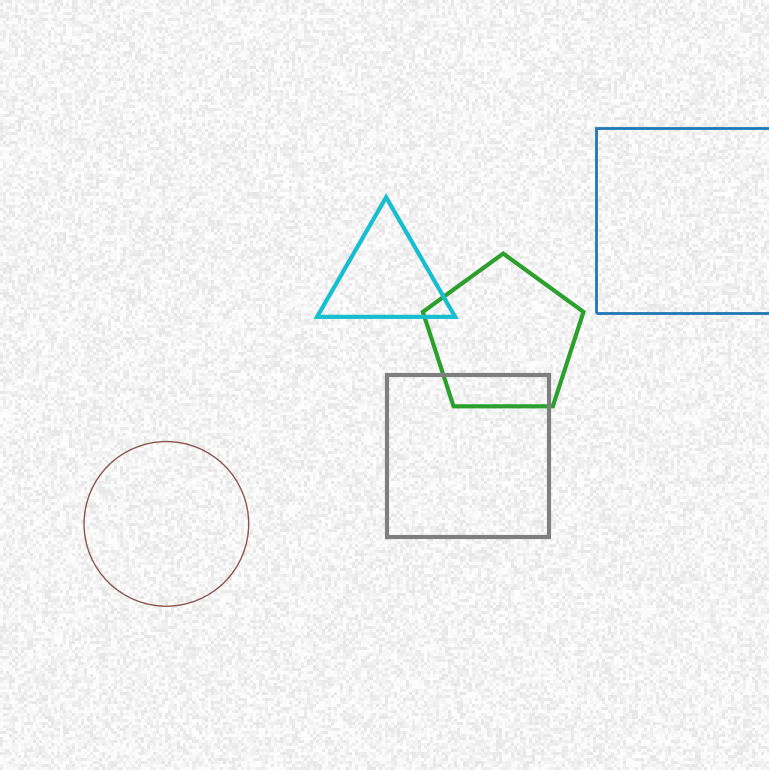[{"shape": "square", "thickness": 1, "radius": 0.6, "center": [0.894, 0.714]}, {"shape": "pentagon", "thickness": 1.5, "radius": 0.55, "center": [0.653, 0.561]}, {"shape": "circle", "thickness": 0.5, "radius": 0.53, "center": [0.216, 0.32]}, {"shape": "square", "thickness": 1.5, "radius": 0.53, "center": [0.608, 0.408]}, {"shape": "triangle", "thickness": 1.5, "radius": 0.52, "center": [0.501, 0.64]}]